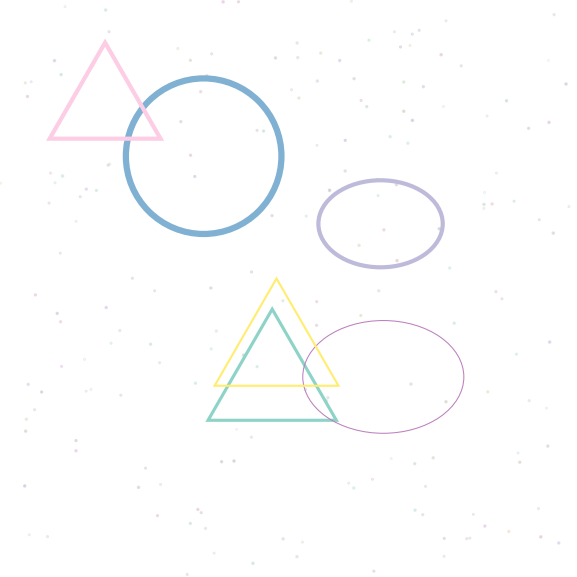[{"shape": "triangle", "thickness": 1.5, "radius": 0.64, "center": [0.471, 0.336]}, {"shape": "oval", "thickness": 2, "radius": 0.54, "center": [0.659, 0.612]}, {"shape": "circle", "thickness": 3, "radius": 0.67, "center": [0.353, 0.729]}, {"shape": "triangle", "thickness": 2, "radius": 0.55, "center": [0.182, 0.814]}, {"shape": "oval", "thickness": 0.5, "radius": 0.7, "center": [0.664, 0.346]}, {"shape": "triangle", "thickness": 1, "radius": 0.62, "center": [0.479, 0.393]}]